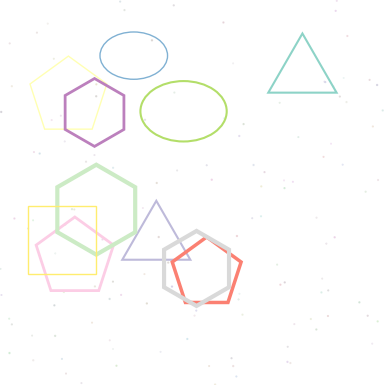[{"shape": "triangle", "thickness": 1.5, "radius": 0.51, "center": [0.786, 0.811]}, {"shape": "pentagon", "thickness": 1, "radius": 0.52, "center": [0.178, 0.749]}, {"shape": "triangle", "thickness": 1.5, "radius": 0.51, "center": [0.406, 0.376]}, {"shape": "pentagon", "thickness": 2.5, "radius": 0.47, "center": [0.537, 0.29]}, {"shape": "oval", "thickness": 1, "radius": 0.44, "center": [0.347, 0.856]}, {"shape": "oval", "thickness": 1.5, "radius": 0.56, "center": [0.477, 0.711]}, {"shape": "pentagon", "thickness": 2, "radius": 0.53, "center": [0.194, 0.331]}, {"shape": "hexagon", "thickness": 3, "radius": 0.49, "center": [0.51, 0.303]}, {"shape": "hexagon", "thickness": 2, "radius": 0.44, "center": [0.246, 0.708]}, {"shape": "hexagon", "thickness": 3, "radius": 0.58, "center": [0.25, 0.455]}, {"shape": "square", "thickness": 1, "radius": 0.44, "center": [0.161, 0.377]}]